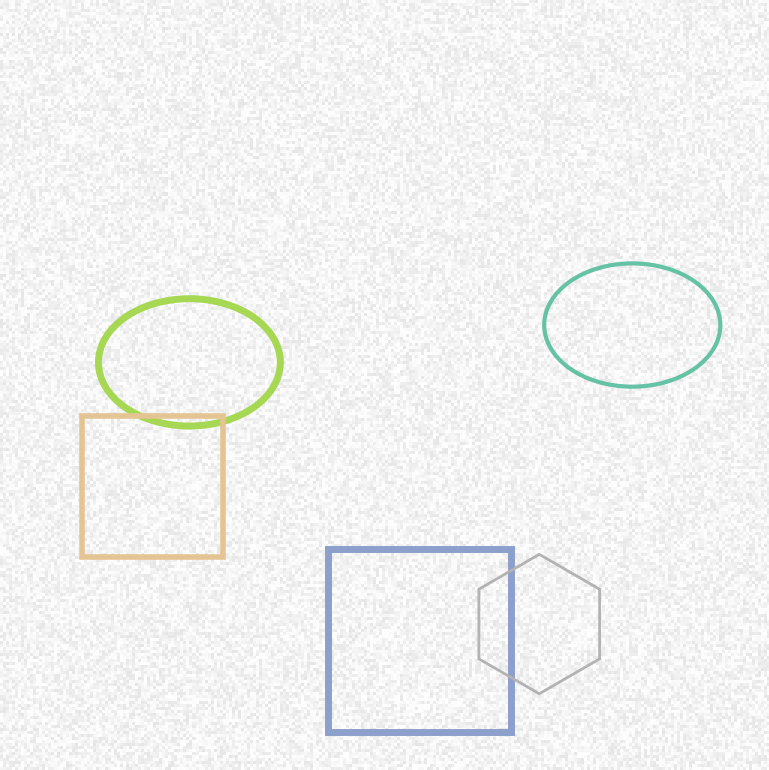[{"shape": "oval", "thickness": 1.5, "radius": 0.57, "center": [0.821, 0.578]}, {"shape": "square", "thickness": 2.5, "radius": 0.59, "center": [0.545, 0.168]}, {"shape": "oval", "thickness": 2.5, "radius": 0.59, "center": [0.246, 0.529]}, {"shape": "square", "thickness": 2, "radius": 0.46, "center": [0.199, 0.368]}, {"shape": "hexagon", "thickness": 1, "radius": 0.45, "center": [0.7, 0.19]}]